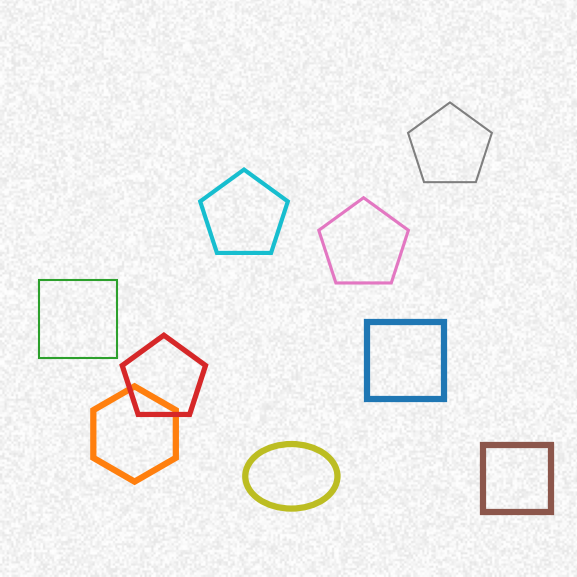[{"shape": "square", "thickness": 3, "radius": 0.33, "center": [0.703, 0.375]}, {"shape": "hexagon", "thickness": 3, "radius": 0.41, "center": [0.233, 0.248]}, {"shape": "square", "thickness": 1, "radius": 0.34, "center": [0.136, 0.446]}, {"shape": "pentagon", "thickness": 2.5, "radius": 0.38, "center": [0.284, 0.343]}, {"shape": "square", "thickness": 3, "radius": 0.29, "center": [0.895, 0.17]}, {"shape": "pentagon", "thickness": 1.5, "radius": 0.41, "center": [0.63, 0.575]}, {"shape": "pentagon", "thickness": 1, "radius": 0.38, "center": [0.779, 0.745]}, {"shape": "oval", "thickness": 3, "radius": 0.4, "center": [0.505, 0.174]}, {"shape": "pentagon", "thickness": 2, "radius": 0.4, "center": [0.423, 0.626]}]